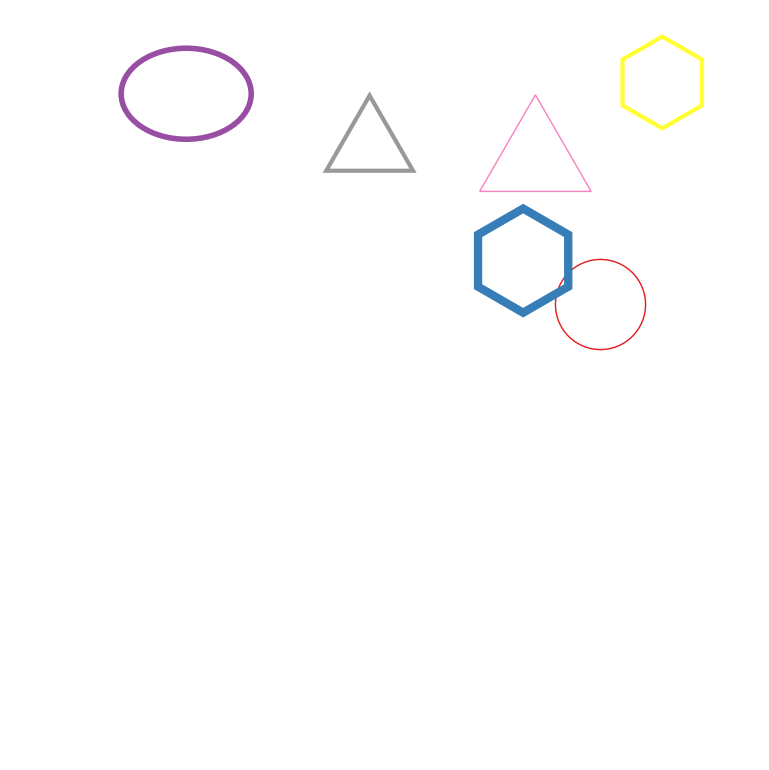[{"shape": "circle", "thickness": 0.5, "radius": 0.29, "center": [0.78, 0.605]}, {"shape": "hexagon", "thickness": 3, "radius": 0.34, "center": [0.679, 0.662]}, {"shape": "oval", "thickness": 2, "radius": 0.42, "center": [0.242, 0.878]}, {"shape": "hexagon", "thickness": 1.5, "radius": 0.3, "center": [0.86, 0.893]}, {"shape": "triangle", "thickness": 0.5, "radius": 0.42, "center": [0.695, 0.793]}, {"shape": "triangle", "thickness": 1.5, "radius": 0.33, "center": [0.48, 0.811]}]